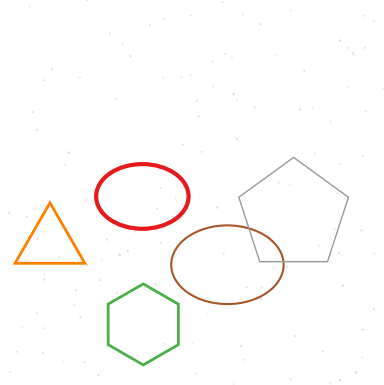[{"shape": "oval", "thickness": 3, "radius": 0.6, "center": [0.37, 0.49]}, {"shape": "hexagon", "thickness": 2, "radius": 0.53, "center": [0.372, 0.157]}, {"shape": "triangle", "thickness": 2, "radius": 0.52, "center": [0.13, 0.369]}, {"shape": "oval", "thickness": 1.5, "radius": 0.73, "center": [0.591, 0.312]}, {"shape": "pentagon", "thickness": 1, "radius": 0.75, "center": [0.763, 0.441]}]